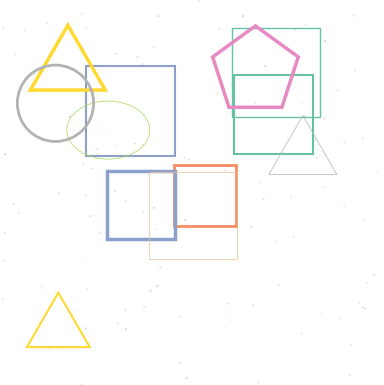[{"shape": "square", "thickness": 1.5, "radius": 0.51, "center": [0.711, 0.704]}, {"shape": "square", "thickness": 1, "radius": 0.58, "center": [0.717, 0.811]}, {"shape": "square", "thickness": 2, "radius": 0.4, "center": [0.533, 0.493]}, {"shape": "square", "thickness": 2.5, "radius": 0.44, "center": [0.366, 0.468]}, {"shape": "square", "thickness": 1.5, "radius": 0.58, "center": [0.339, 0.712]}, {"shape": "pentagon", "thickness": 2.5, "radius": 0.58, "center": [0.663, 0.816]}, {"shape": "oval", "thickness": 0.5, "radius": 0.54, "center": [0.281, 0.662]}, {"shape": "triangle", "thickness": 2.5, "radius": 0.56, "center": [0.176, 0.822]}, {"shape": "triangle", "thickness": 1.5, "radius": 0.47, "center": [0.151, 0.146]}, {"shape": "square", "thickness": 0.5, "radius": 0.57, "center": [0.5, 0.44]}, {"shape": "circle", "thickness": 2, "radius": 0.5, "center": [0.144, 0.732]}, {"shape": "triangle", "thickness": 0.5, "radius": 0.51, "center": [0.787, 0.598]}]